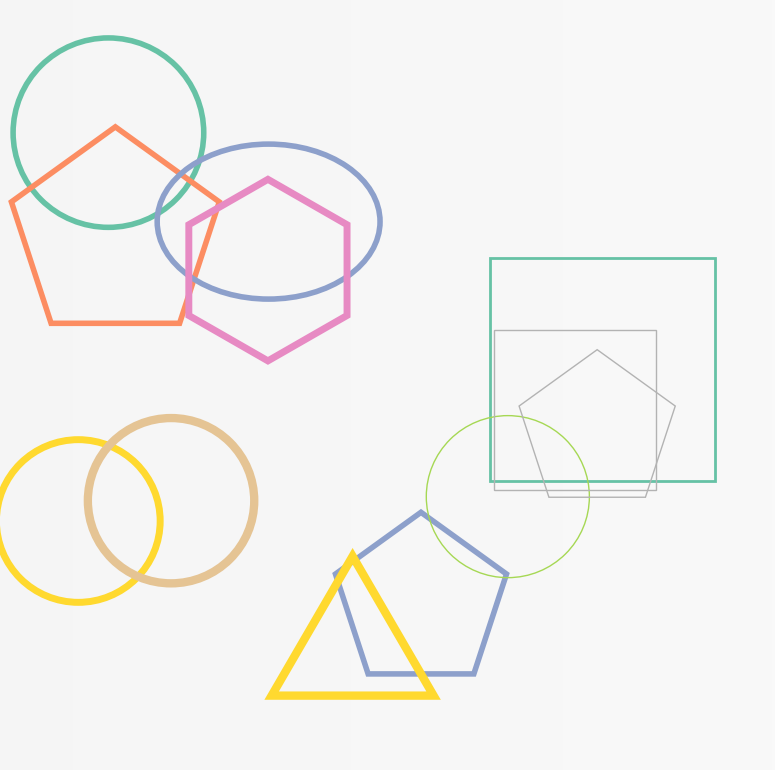[{"shape": "square", "thickness": 1, "radius": 0.72, "center": [0.777, 0.52]}, {"shape": "circle", "thickness": 2, "radius": 0.61, "center": [0.14, 0.828]}, {"shape": "pentagon", "thickness": 2, "radius": 0.71, "center": [0.149, 0.694]}, {"shape": "pentagon", "thickness": 2, "radius": 0.58, "center": [0.543, 0.219]}, {"shape": "oval", "thickness": 2, "radius": 0.72, "center": [0.347, 0.712]}, {"shape": "hexagon", "thickness": 2.5, "radius": 0.59, "center": [0.346, 0.649]}, {"shape": "circle", "thickness": 0.5, "radius": 0.53, "center": [0.655, 0.355]}, {"shape": "triangle", "thickness": 3, "radius": 0.6, "center": [0.455, 0.157]}, {"shape": "circle", "thickness": 2.5, "radius": 0.53, "center": [0.101, 0.323]}, {"shape": "circle", "thickness": 3, "radius": 0.54, "center": [0.221, 0.35]}, {"shape": "square", "thickness": 0.5, "radius": 0.52, "center": [0.741, 0.468]}, {"shape": "pentagon", "thickness": 0.5, "radius": 0.53, "center": [0.771, 0.44]}]